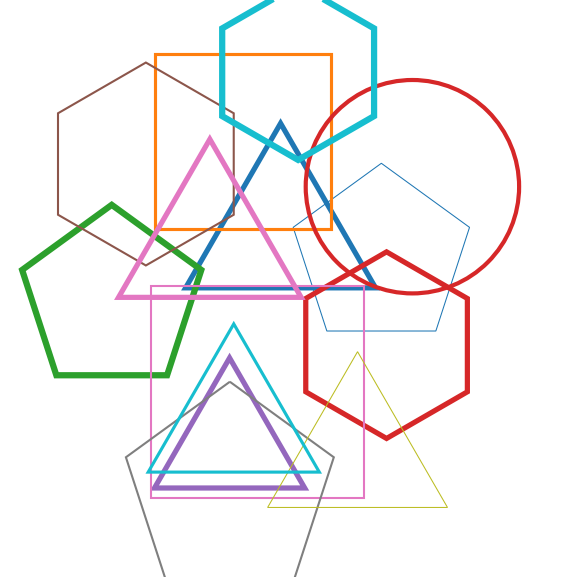[{"shape": "pentagon", "thickness": 0.5, "radius": 0.8, "center": [0.66, 0.556]}, {"shape": "triangle", "thickness": 2.5, "radius": 0.95, "center": [0.486, 0.596]}, {"shape": "square", "thickness": 1.5, "radius": 0.76, "center": [0.421, 0.754]}, {"shape": "pentagon", "thickness": 3, "radius": 0.82, "center": [0.193, 0.481]}, {"shape": "hexagon", "thickness": 2.5, "radius": 0.81, "center": [0.669, 0.401]}, {"shape": "circle", "thickness": 2, "radius": 0.92, "center": [0.714, 0.676]}, {"shape": "triangle", "thickness": 2.5, "radius": 0.75, "center": [0.398, 0.229]}, {"shape": "hexagon", "thickness": 1, "radius": 0.88, "center": [0.253, 0.715]}, {"shape": "square", "thickness": 1, "radius": 0.92, "center": [0.446, 0.32]}, {"shape": "triangle", "thickness": 2.5, "radius": 0.91, "center": [0.363, 0.575]}, {"shape": "pentagon", "thickness": 1, "radius": 0.95, "center": [0.398, 0.149]}, {"shape": "triangle", "thickness": 0.5, "radius": 0.9, "center": [0.619, 0.21]}, {"shape": "triangle", "thickness": 1.5, "radius": 0.86, "center": [0.405, 0.267]}, {"shape": "hexagon", "thickness": 3, "radius": 0.76, "center": [0.516, 0.874]}]